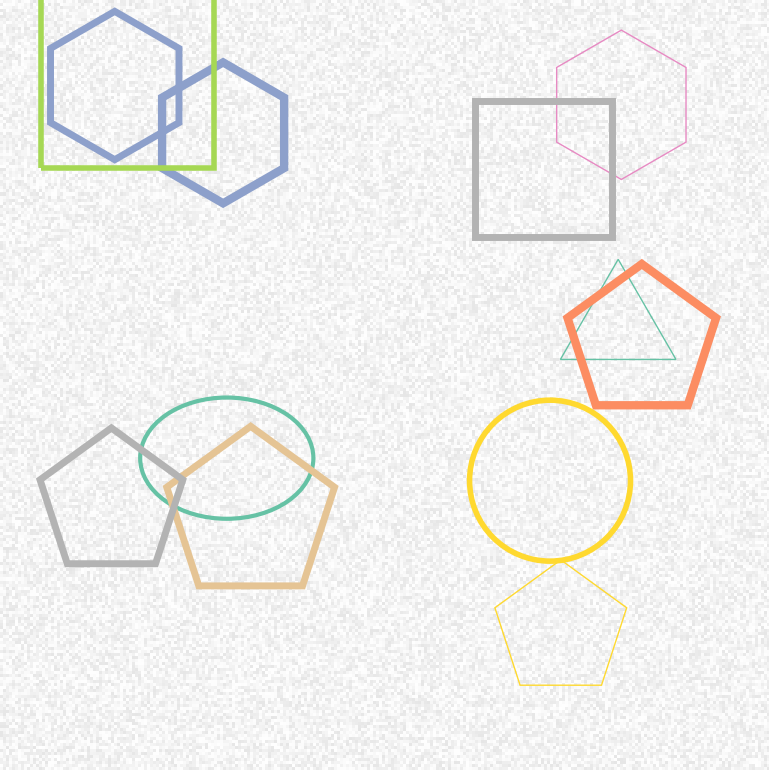[{"shape": "oval", "thickness": 1.5, "radius": 0.56, "center": [0.295, 0.405]}, {"shape": "triangle", "thickness": 0.5, "radius": 0.43, "center": [0.803, 0.577]}, {"shape": "pentagon", "thickness": 3, "radius": 0.51, "center": [0.834, 0.556]}, {"shape": "hexagon", "thickness": 3, "radius": 0.46, "center": [0.29, 0.827]}, {"shape": "hexagon", "thickness": 2.5, "radius": 0.48, "center": [0.149, 0.889]}, {"shape": "hexagon", "thickness": 0.5, "radius": 0.48, "center": [0.807, 0.864]}, {"shape": "square", "thickness": 2, "radius": 0.56, "center": [0.166, 0.893]}, {"shape": "circle", "thickness": 2, "radius": 0.52, "center": [0.714, 0.376]}, {"shape": "pentagon", "thickness": 0.5, "radius": 0.45, "center": [0.728, 0.183]}, {"shape": "pentagon", "thickness": 2.5, "radius": 0.57, "center": [0.326, 0.332]}, {"shape": "square", "thickness": 2.5, "radius": 0.44, "center": [0.706, 0.78]}, {"shape": "pentagon", "thickness": 2.5, "radius": 0.49, "center": [0.145, 0.347]}]